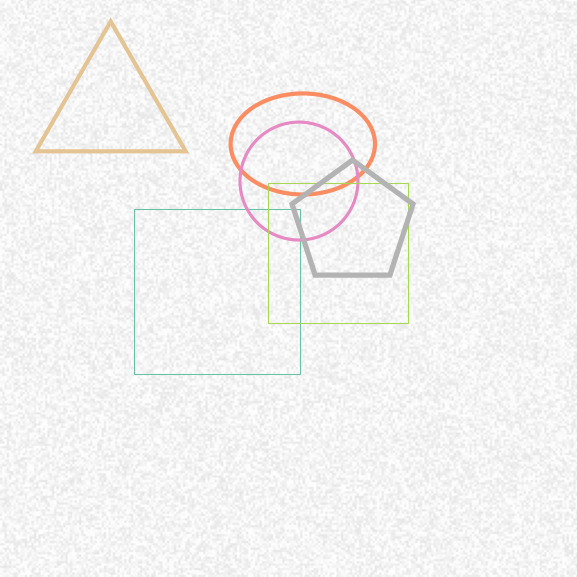[{"shape": "square", "thickness": 0.5, "radius": 0.72, "center": [0.376, 0.495]}, {"shape": "oval", "thickness": 2, "radius": 0.63, "center": [0.524, 0.75]}, {"shape": "circle", "thickness": 1.5, "radius": 0.51, "center": [0.518, 0.686]}, {"shape": "square", "thickness": 0.5, "radius": 0.61, "center": [0.585, 0.56]}, {"shape": "triangle", "thickness": 2, "radius": 0.75, "center": [0.192, 0.812]}, {"shape": "pentagon", "thickness": 2.5, "radius": 0.55, "center": [0.61, 0.612]}]